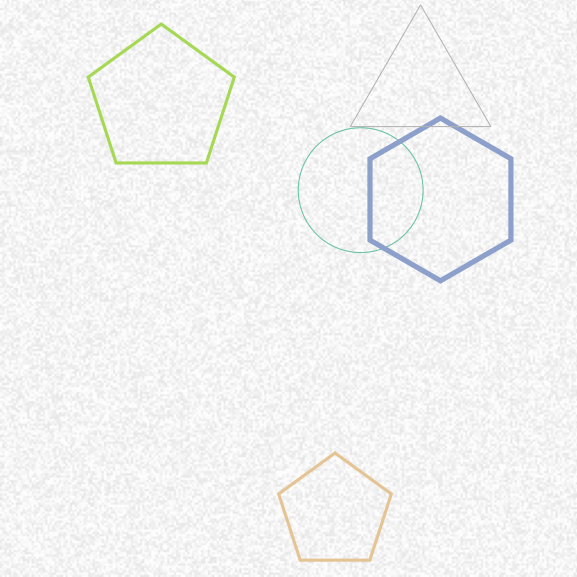[{"shape": "circle", "thickness": 0.5, "radius": 0.54, "center": [0.625, 0.67]}, {"shape": "hexagon", "thickness": 2.5, "radius": 0.7, "center": [0.763, 0.654]}, {"shape": "pentagon", "thickness": 1.5, "radius": 0.66, "center": [0.279, 0.825]}, {"shape": "pentagon", "thickness": 1.5, "radius": 0.51, "center": [0.58, 0.112]}, {"shape": "triangle", "thickness": 0.5, "radius": 0.7, "center": [0.728, 0.85]}]